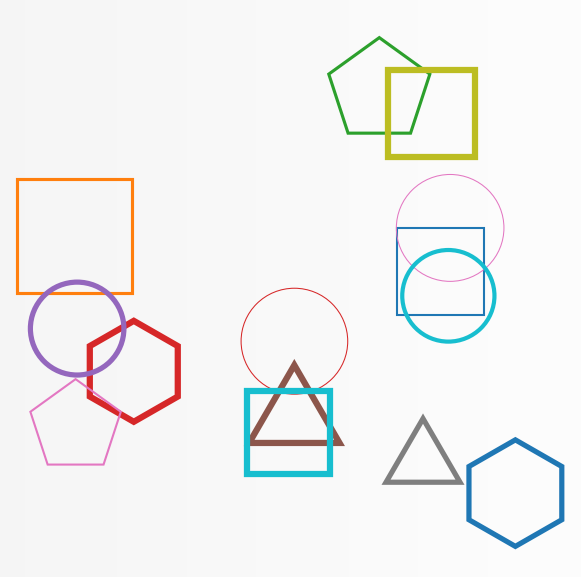[{"shape": "square", "thickness": 1, "radius": 0.38, "center": [0.758, 0.529]}, {"shape": "hexagon", "thickness": 2.5, "radius": 0.46, "center": [0.887, 0.145]}, {"shape": "square", "thickness": 1.5, "radius": 0.5, "center": [0.128, 0.59]}, {"shape": "pentagon", "thickness": 1.5, "radius": 0.46, "center": [0.653, 0.843]}, {"shape": "circle", "thickness": 0.5, "radius": 0.46, "center": [0.507, 0.408]}, {"shape": "hexagon", "thickness": 3, "radius": 0.44, "center": [0.23, 0.356]}, {"shape": "circle", "thickness": 2.5, "radius": 0.4, "center": [0.133, 0.43]}, {"shape": "triangle", "thickness": 3, "radius": 0.45, "center": [0.506, 0.277]}, {"shape": "circle", "thickness": 0.5, "radius": 0.46, "center": [0.774, 0.604]}, {"shape": "pentagon", "thickness": 1, "radius": 0.41, "center": [0.13, 0.261]}, {"shape": "triangle", "thickness": 2.5, "radius": 0.37, "center": [0.728, 0.201]}, {"shape": "square", "thickness": 3, "radius": 0.37, "center": [0.742, 0.803]}, {"shape": "circle", "thickness": 2, "radius": 0.4, "center": [0.771, 0.487]}, {"shape": "square", "thickness": 3, "radius": 0.36, "center": [0.496, 0.25]}]